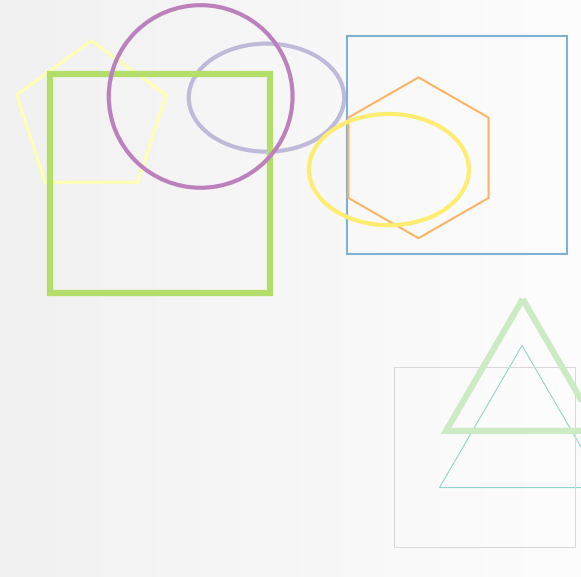[{"shape": "triangle", "thickness": 0.5, "radius": 0.82, "center": [0.898, 0.237]}, {"shape": "pentagon", "thickness": 1.5, "radius": 0.68, "center": [0.157, 0.793]}, {"shape": "oval", "thickness": 2, "radius": 0.67, "center": [0.458, 0.83]}, {"shape": "square", "thickness": 1, "radius": 0.94, "center": [0.786, 0.748]}, {"shape": "hexagon", "thickness": 1, "radius": 0.7, "center": [0.72, 0.726]}, {"shape": "square", "thickness": 3, "radius": 0.95, "center": [0.275, 0.682]}, {"shape": "square", "thickness": 0.5, "radius": 0.78, "center": [0.833, 0.207]}, {"shape": "circle", "thickness": 2, "radius": 0.79, "center": [0.345, 0.832]}, {"shape": "triangle", "thickness": 3, "radius": 0.76, "center": [0.899, 0.329]}, {"shape": "oval", "thickness": 2, "radius": 0.69, "center": [0.669, 0.705]}]